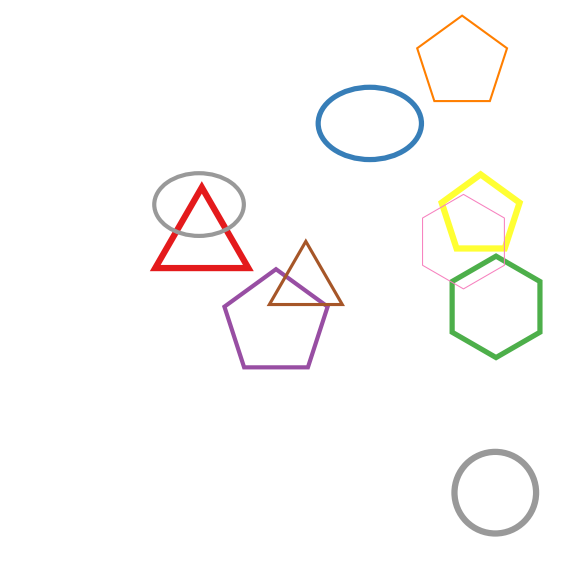[{"shape": "triangle", "thickness": 3, "radius": 0.47, "center": [0.349, 0.582]}, {"shape": "oval", "thickness": 2.5, "radius": 0.45, "center": [0.64, 0.785]}, {"shape": "hexagon", "thickness": 2.5, "radius": 0.44, "center": [0.859, 0.468]}, {"shape": "pentagon", "thickness": 2, "radius": 0.47, "center": [0.478, 0.439]}, {"shape": "pentagon", "thickness": 1, "radius": 0.41, "center": [0.8, 0.89]}, {"shape": "pentagon", "thickness": 3, "radius": 0.35, "center": [0.832, 0.626]}, {"shape": "triangle", "thickness": 1.5, "radius": 0.36, "center": [0.53, 0.508]}, {"shape": "hexagon", "thickness": 0.5, "radius": 0.41, "center": [0.803, 0.581]}, {"shape": "circle", "thickness": 3, "radius": 0.35, "center": [0.858, 0.146]}, {"shape": "oval", "thickness": 2, "radius": 0.39, "center": [0.345, 0.645]}]